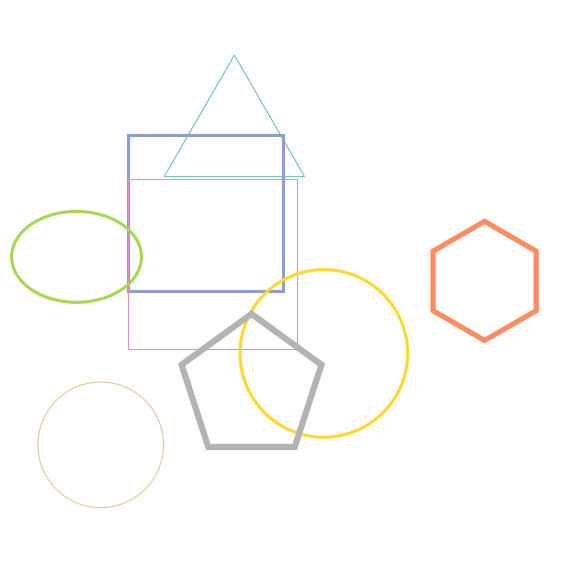[{"shape": "triangle", "thickness": 0.5, "radius": 0.7, "center": [0.406, 0.763]}, {"shape": "hexagon", "thickness": 2.5, "radius": 0.52, "center": [0.839, 0.513]}, {"shape": "square", "thickness": 1.5, "radius": 0.67, "center": [0.356, 0.63]}, {"shape": "square", "thickness": 0.5, "radius": 0.73, "center": [0.368, 0.542]}, {"shape": "oval", "thickness": 1.5, "radius": 0.56, "center": [0.133, 0.554]}, {"shape": "circle", "thickness": 1.5, "radius": 0.73, "center": [0.561, 0.387]}, {"shape": "circle", "thickness": 0.5, "radius": 0.54, "center": [0.174, 0.229]}, {"shape": "pentagon", "thickness": 3, "radius": 0.64, "center": [0.436, 0.328]}]